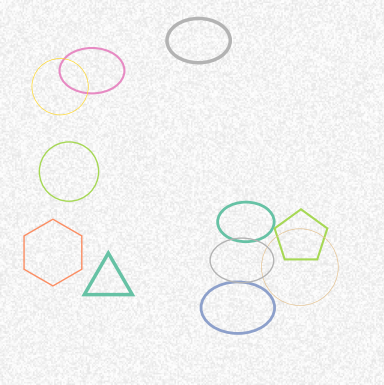[{"shape": "oval", "thickness": 2, "radius": 0.37, "center": [0.639, 0.424]}, {"shape": "triangle", "thickness": 2.5, "radius": 0.36, "center": [0.281, 0.271]}, {"shape": "hexagon", "thickness": 1, "radius": 0.43, "center": [0.137, 0.344]}, {"shape": "oval", "thickness": 2, "radius": 0.48, "center": [0.618, 0.201]}, {"shape": "oval", "thickness": 1.5, "radius": 0.42, "center": [0.239, 0.816]}, {"shape": "circle", "thickness": 1, "radius": 0.38, "center": [0.179, 0.554]}, {"shape": "pentagon", "thickness": 1.5, "radius": 0.36, "center": [0.782, 0.384]}, {"shape": "circle", "thickness": 0.5, "radius": 0.37, "center": [0.156, 0.775]}, {"shape": "circle", "thickness": 0.5, "radius": 0.5, "center": [0.779, 0.306]}, {"shape": "oval", "thickness": 1, "radius": 0.41, "center": [0.628, 0.324]}, {"shape": "oval", "thickness": 2.5, "radius": 0.41, "center": [0.516, 0.895]}]